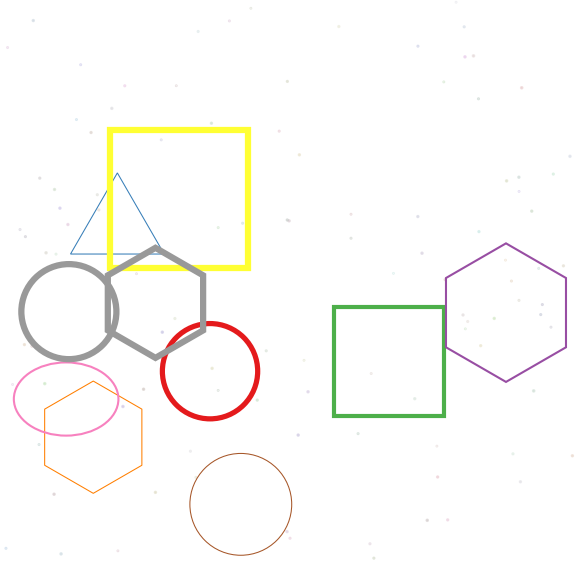[{"shape": "circle", "thickness": 2.5, "radius": 0.41, "center": [0.364, 0.356]}, {"shape": "triangle", "thickness": 0.5, "radius": 0.47, "center": [0.203, 0.606]}, {"shape": "square", "thickness": 2, "radius": 0.47, "center": [0.673, 0.373]}, {"shape": "hexagon", "thickness": 1, "radius": 0.6, "center": [0.876, 0.458]}, {"shape": "hexagon", "thickness": 0.5, "radius": 0.49, "center": [0.162, 0.242]}, {"shape": "square", "thickness": 3, "radius": 0.6, "center": [0.311, 0.655]}, {"shape": "circle", "thickness": 0.5, "radius": 0.44, "center": [0.417, 0.126]}, {"shape": "oval", "thickness": 1, "radius": 0.45, "center": [0.115, 0.308]}, {"shape": "circle", "thickness": 3, "radius": 0.41, "center": [0.119, 0.46]}, {"shape": "hexagon", "thickness": 3, "radius": 0.48, "center": [0.269, 0.475]}]